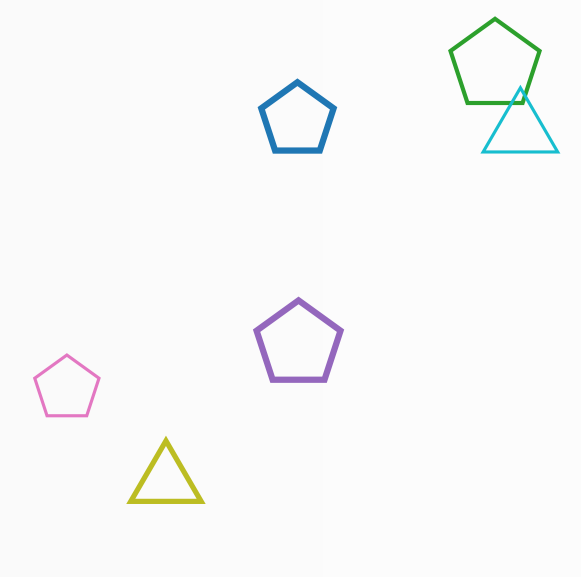[{"shape": "pentagon", "thickness": 3, "radius": 0.33, "center": [0.512, 0.791]}, {"shape": "pentagon", "thickness": 2, "radius": 0.4, "center": [0.852, 0.886]}, {"shape": "pentagon", "thickness": 3, "radius": 0.38, "center": [0.514, 0.403]}, {"shape": "pentagon", "thickness": 1.5, "radius": 0.29, "center": [0.115, 0.326]}, {"shape": "triangle", "thickness": 2.5, "radius": 0.35, "center": [0.286, 0.166]}, {"shape": "triangle", "thickness": 1.5, "radius": 0.37, "center": [0.895, 0.773]}]